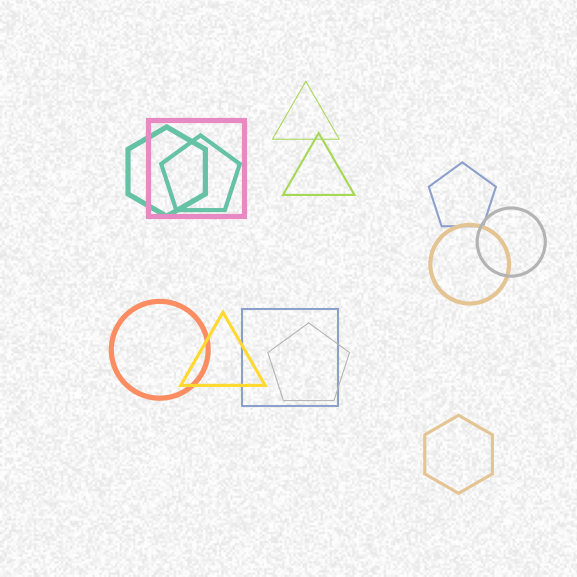[{"shape": "hexagon", "thickness": 2.5, "radius": 0.39, "center": [0.289, 0.702]}, {"shape": "pentagon", "thickness": 2, "radius": 0.36, "center": [0.347, 0.693]}, {"shape": "circle", "thickness": 2.5, "radius": 0.42, "center": [0.277, 0.393]}, {"shape": "pentagon", "thickness": 1, "radius": 0.31, "center": [0.801, 0.657]}, {"shape": "square", "thickness": 1, "radius": 0.42, "center": [0.502, 0.38]}, {"shape": "square", "thickness": 2.5, "radius": 0.41, "center": [0.34, 0.708]}, {"shape": "triangle", "thickness": 1, "radius": 0.36, "center": [0.552, 0.697]}, {"shape": "triangle", "thickness": 0.5, "radius": 0.33, "center": [0.53, 0.791]}, {"shape": "triangle", "thickness": 1.5, "radius": 0.42, "center": [0.386, 0.374]}, {"shape": "circle", "thickness": 2, "radius": 0.34, "center": [0.813, 0.542]}, {"shape": "hexagon", "thickness": 1.5, "radius": 0.34, "center": [0.794, 0.212]}, {"shape": "circle", "thickness": 1.5, "radius": 0.3, "center": [0.885, 0.58]}, {"shape": "pentagon", "thickness": 0.5, "radius": 0.37, "center": [0.535, 0.366]}]